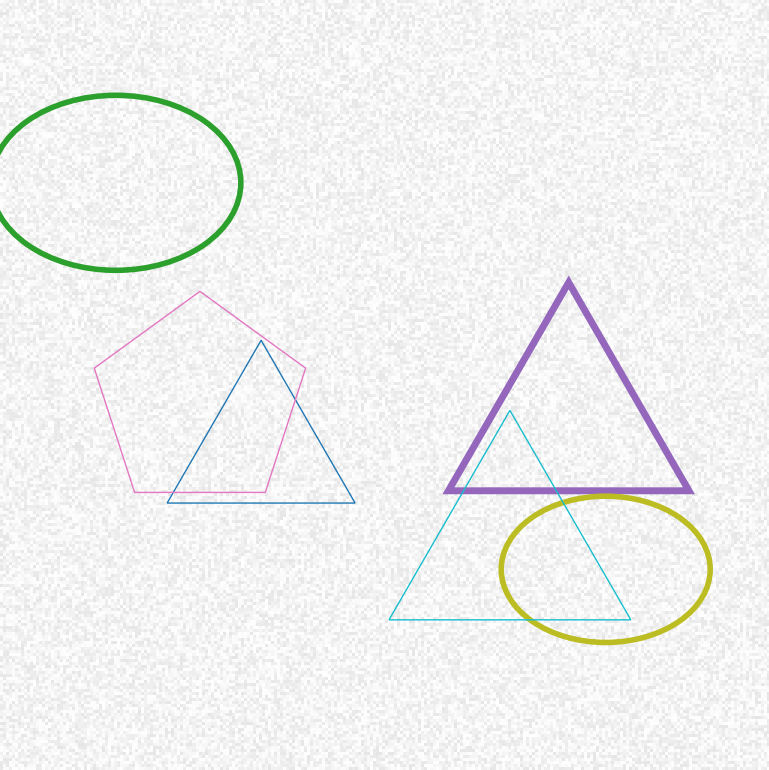[{"shape": "triangle", "thickness": 0.5, "radius": 0.7, "center": [0.339, 0.417]}, {"shape": "oval", "thickness": 2, "radius": 0.81, "center": [0.15, 0.763]}, {"shape": "triangle", "thickness": 2.5, "radius": 0.9, "center": [0.739, 0.453]}, {"shape": "pentagon", "thickness": 0.5, "radius": 0.72, "center": [0.26, 0.477]}, {"shape": "oval", "thickness": 2, "radius": 0.68, "center": [0.787, 0.261]}, {"shape": "triangle", "thickness": 0.5, "radius": 0.91, "center": [0.662, 0.286]}]